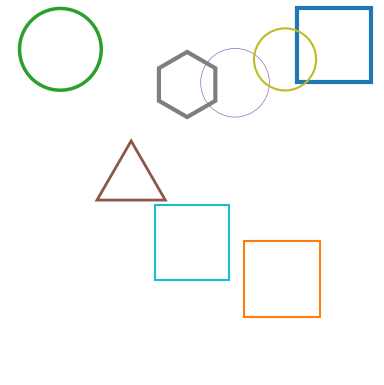[{"shape": "square", "thickness": 3, "radius": 0.48, "center": [0.868, 0.883]}, {"shape": "square", "thickness": 1.5, "radius": 0.49, "center": [0.732, 0.275]}, {"shape": "circle", "thickness": 2.5, "radius": 0.53, "center": [0.157, 0.872]}, {"shape": "circle", "thickness": 0.5, "radius": 0.45, "center": [0.61, 0.785]}, {"shape": "triangle", "thickness": 2, "radius": 0.51, "center": [0.341, 0.532]}, {"shape": "hexagon", "thickness": 3, "radius": 0.42, "center": [0.486, 0.781]}, {"shape": "circle", "thickness": 1.5, "radius": 0.4, "center": [0.74, 0.846]}, {"shape": "square", "thickness": 1.5, "radius": 0.48, "center": [0.499, 0.37]}]